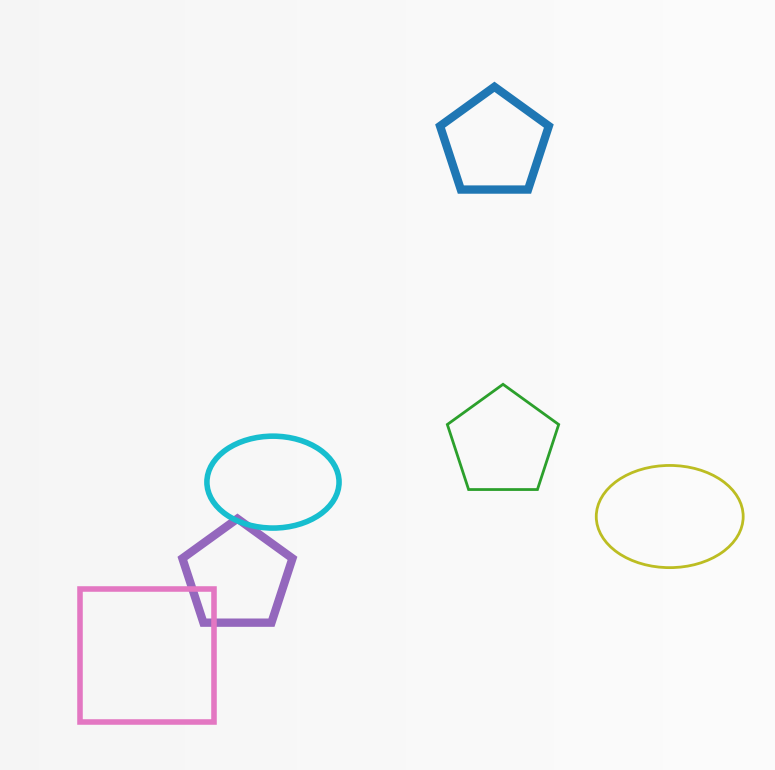[{"shape": "pentagon", "thickness": 3, "radius": 0.37, "center": [0.638, 0.814]}, {"shape": "pentagon", "thickness": 1, "radius": 0.38, "center": [0.649, 0.425]}, {"shape": "pentagon", "thickness": 3, "radius": 0.37, "center": [0.306, 0.252]}, {"shape": "square", "thickness": 2, "radius": 0.43, "center": [0.19, 0.148]}, {"shape": "oval", "thickness": 1, "radius": 0.47, "center": [0.864, 0.329]}, {"shape": "oval", "thickness": 2, "radius": 0.43, "center": [0.352, 0.374]}]